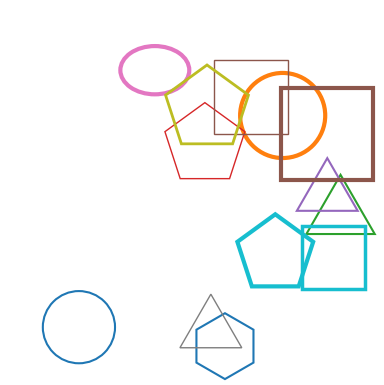[{"shape": "circle", "thickness": 1.5, "radius": 0.47, "center": [0.205, 0.15]}, {"shape": "hexagon", "thickness": 1.5, "radius": 0.43, "center": [0.584, 0.101]}, {"shape": "circle", "thickness": 3, "radius": 0.55, "center": [0.734, 0.7]}, {"shape": "triangle", "thickness": 1.5, "radius": 0.51, "center": [0.885, 0.443]}, {"shape": "pentagon", "thickness": 1, "radius": 0.55, "center": [0.532, 0.624]}, {"shape": "triangle", "thickness": 1.5, "radius": 0.46, "center": [0.85, 0.498]}, {"shape": "square", "thickness": 1, "radius": 0.48, "center": [0.651, 0.747]}, {"shape": "square", "thickness": 3, "radius": 0.6, "center": [0.849, 0.653]}, {"shape": "oval", "thickness": 3, "radius": 0.45, "center": [0.402, 0.818]}, {"shape": "triangle", "thickness": 1, "radius": 0.46, "center": [0.548, 0.143]}, {"shape": "pentagon", "thickness": 2, "radius": 0.57, "center": [0.538, 0.718]}, {"shape": "square", "thickness": 2.5, "radius": 0.41, "center": [0.866, 0.331]}, {"shape": "pentagon", "thickness": 3, "radius": 0.52, "center": [0.715, 0.34]}]